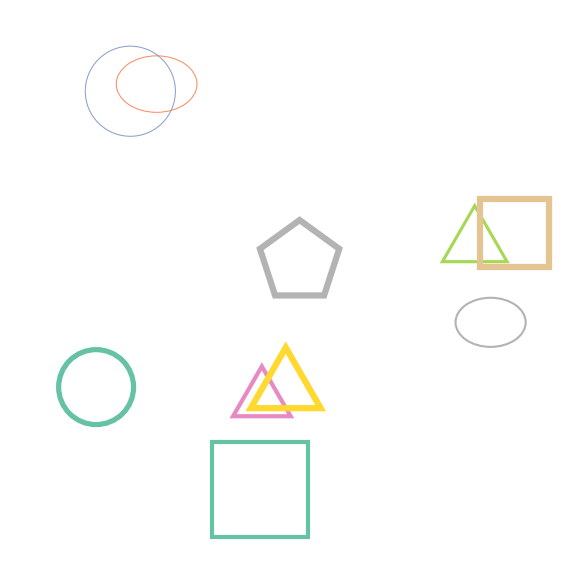[{"shape": "circle", "thickness": 2.5, "radius": 0.32, "center": [0.166, 0.329]}, {"shape": "square", "thickness": 2, "radius": 0.41, "center": [0.45, 0.152]}, {"shape": "oval", "thickness": 0.5, "radius": 0.35, "center": [0.271, 0.854]}, {"shape": "circle", "thickness": 0.5, "radius": 0.39, "center": [0.226, 0.841]}, {"shape": "triangle", "thickness": 2, "radius": 0.29, "center": [0.453, 0.307]}, {"shape": "triangle", "thickness": 1.5, "radius": 0.32, "center": [0.822, 0.578]}, {"shape": "triangle", "thickness": 3, "radius": 0.35, "center": [0.495, 0.327]}, {"shape": "square", "thickness": 3, "radius": 0.3, "center": [0.891, 0.596]}, {"shape": "oval", "thickness": 1, "radius": 0.3, "center": [0.85, 0.441]}, {"shape": "pentagon", "thickness": 3, "radius": 0.36, "center": [0.519, 0.546]}]